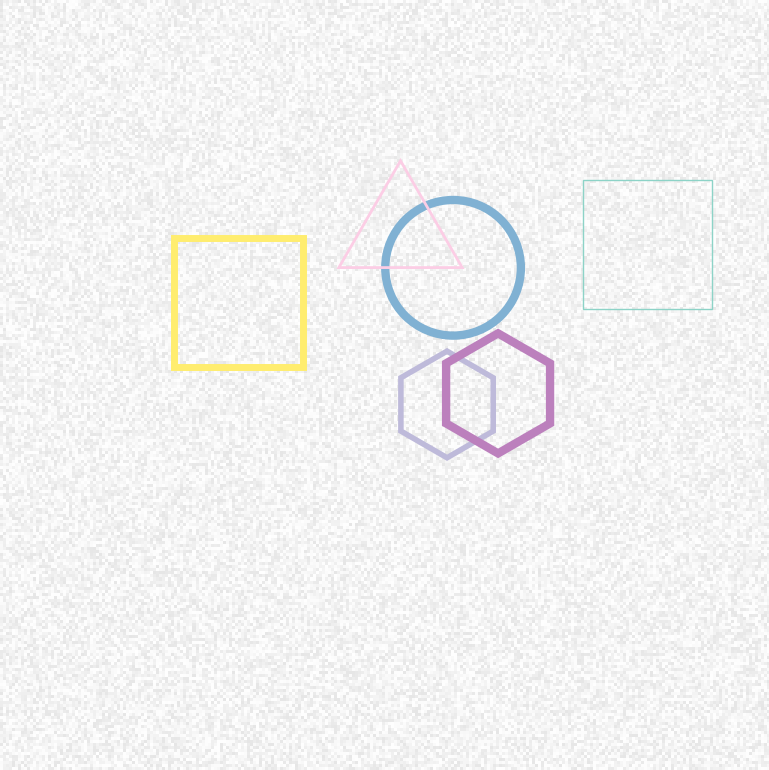[{"shape": "square", "thickness": 0.5, "radius": 0.42, "center": [0.841, 0.683]}, {"shape": "hexagon", "thickness": 2, "radius": 0.35, "center": [0.581, 0.475]}, {"shape": "circle", "thickness": 3, "radius": 0.44, "center": [0.588, 0.652]}, {"shape": "triangle", "thickness": 1, "radius": 0.46, "center": [0.52, 0.699]}, {"shape": "hexagon", "thickness": 3, "radius": 0.39, "center": [0.647, 0.489]}, {"shape": "square", "thickness": 2.5, "radius": 0.42, "center": [0.31, 0.607]}]